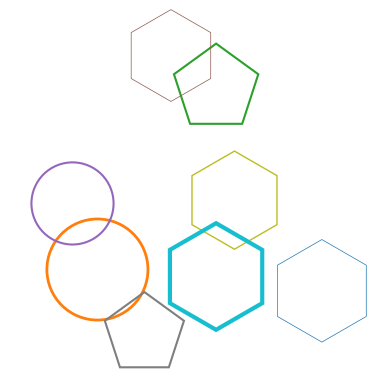[{"shape": "hexagon", "thickness": 0.5, "radius": 0.67, "center": [0.836, 0.245]}, {"shape": "circle", "thickness": 2, "radius": 0.66, "center": [0.253, 0.3]}, {"shape": "pentagon", "thickness": 1.5, "radius": 0.58, "center": [0.561, 0.772]}, {"shape": "circle", "thickness": 1.5, "radius": 0.53, "center": [0.188, 0.472]}, {"shape": "hexagon", "thickness": 0.5, "radius": 0.6, "center": [0.444, 0.856]}, {"shape": "pentagon", "thickness": 1.5, "radius": 0.54, "center": [0.375, 0.133]}, {"shape": "hexagon", "thickness": 1, "radius": 0.64, "center": [0.609, 0.48]}, {"shape": "hexagon", "thickness": 3, "radius": 0.69, "center": [0.561, 0.282]}]